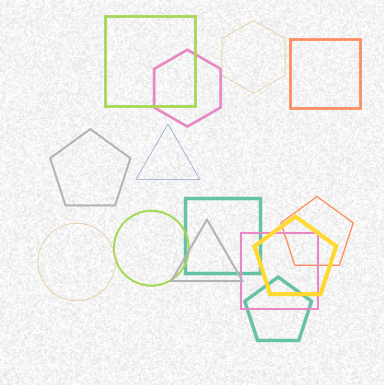[{"shape": "pentagon", "thickness": 2.5, "radius": 0.46, "center": [0.722, 0.189]}, {"shape": "square", "thickness": 2.5, "radius": 0.49, "center": [0.579, 0.389]}, {"shape": "pentagon", "thickness": 1, "radius": 0.49, "center": [0.824, 0.391]}, {"shape": "square", "thickness": 2, "radius": 0.45, "center": [0.844, 0.809]}, {"shape": "triangle", "thickness": 0.5, "radius": 0.48, "center": [0.436, 0.582]}, {"shape": "hexagon", "thickness": 2, "radius": 0.5, "center": [0.487, 0.771]}, {"shape": "square", "thickness": 1.5, "radius": 0.5, "center": [0.726, 0.296]}, {"shape": "square", "thickness": 2, "radius": 0.58, "center": [0.39, 0.842]}, {"shape": "circle", "thickness": 1.5, "radius": 0.49, "center": [0.393, 0.355]}, {"shape": "pentagon", "thickness": 3, "radius": 0.56, "center": [0.767, 0.326]}, {"shape": "circle", "thickness": 0.5, "radius": 0.5, "center": [0.199, 0.319]}, {"shape": "hexagon", "thickness": 0.5, "radius": 0.47, "center": [0.659, 0.852]}, {"shape": "triangle", "thickness": 1.5, "radius": 0.53, "center": [0.538, 0.323]}, {"shape": "pentagon", "thickness": 1.5, "radius": 0.55, "center": [0.235, 0.555]}]